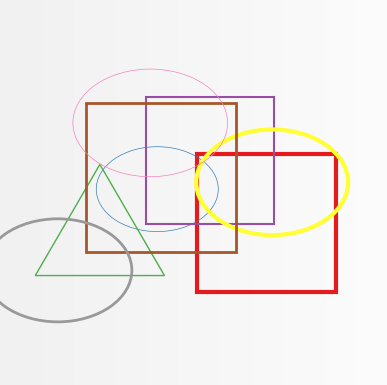[{"shape": "square", "thickness": 3, "radius": 0.9, "center": [0.688, 0.42]}, {"shape": "oval", "thickness": 0.5, "radius": 0.79, "center": [0.406, 0.509]}, {"shape": "triangle", "thickness": 1, "radius": 0.96, "center": [0.258, 0.38]}, {"shape": "square", "thickness": 1.5, "radius": 0.83, "center": [0.542, 0.583]}, {"shape": "oval", "thickness": 3, "radius": 0.98, "center": [0.703, 0.526]}, {"shape": "square", "thickness": 2, "radius": 0.96, "center": [0.416, 0.539]}, {"shape": "oval", "thickness": 0.5, "radius": 1.0, "center": [0.388, 0.681]}, {"shape": "oval", "thickness": 2, "radius": 0.96, "center": [0.149, 0.298]}]